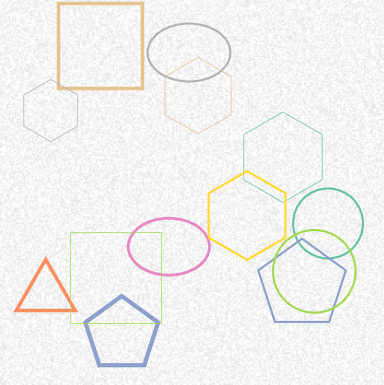[{"shape": "hexagon", "thickness": 0.5, "radius": 0.59, "center": [0.735, 0.592]}, {"shape": "circle", "thickness": 1.5, "radius": 0.45, "center": [0.852, 0.42]}, {"shape": "triangle", "thickness": 2.5, "radius": 0.44, "center": [0.119, 0.238]}, {"shape": "pentagon", "thickness": 1.5, "radius": 0.6, "center": [0.785, 0.261]}, {"shape": "pentagon", "thickness": 3, "radius": 0.5, "center": [0.316, 0.132]}, {"shape": "oval", "thickness": 2, "radius": 0.53, "center": [0.439, 0.359]}, {"shape": "square", "thickness": 0.5, "radius": 0.59, "center": [0.3, 0.278]}, {"shape": "circle", "thickness": 1.5, "radius": 0.54, "center": [0.816, 0.295]}, {"shape": "hexagon", "thickness": 1.5, "radius": 0.58, "center": [0.642, 0.44]}, {"shape": "hexagon", "thickness": 0.5, "radius": 0.5, "center": [0.514, 0.752]}, {"shape": "square", "thickness": 2.5, "radius": 0.55, "center": [0.26, 0.882]}, {"shape": "hexagon", "thickness": 0.5, "radius": 0.4, "center": [0.132, 0.713]}, {"shape": "oval", "thickness": 1.5, "radius": 0.54, "center": [0.491, 0.864]}]